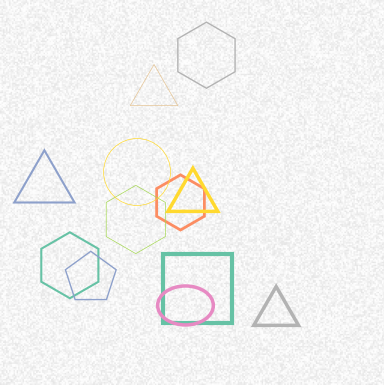[{"shape": "hexagon", "thickness": 1.5, "radius": 0.43, "center": [0.181, 0.311]}, {"shape": "square", "thickness": 3, "radius": 0.45, "center": [0.513, 0.251]}, {"shape": "hexagon", "thickness": 2, "radius": 0.36, "center": [0.469, 0.474]}, {"shape": "triangle", "thickness": 1.5, "radius": 0.45, "center": [0.115, 0.519]}, {"shape": "pentagon", "thickness": 1, "radius": 0.35, "center": [0.236, 0.278]}, {"shape": "oval", "thickness": 2.5, "radius": 0.36, "center": [0.482, 0.207]}, {"shape": "hexagon", "thickness": 0.5, "radius": 0.44, "center": [0.353, 0.43]}, {"shape": "triangle", "thickness": 2.5, "radius": 0.37, "center": [0.501, 0.488]}, {"shape": "circle", "thickness": 0.5, "radius": 0.43, "center": [0.356, 0.553]}, {"shape": "triangle", "thickness": 0.5, "radius": 0.36, "center": [0.4, 0.761]}, {"shape": "hexagon", "thickness": 1, "radius": 0.43, "center": [0.536, 0.857]}, {"shape": "triangle", "thickness": 2.5, "radius": 0.34, "center": [0.717, 0.188]}]